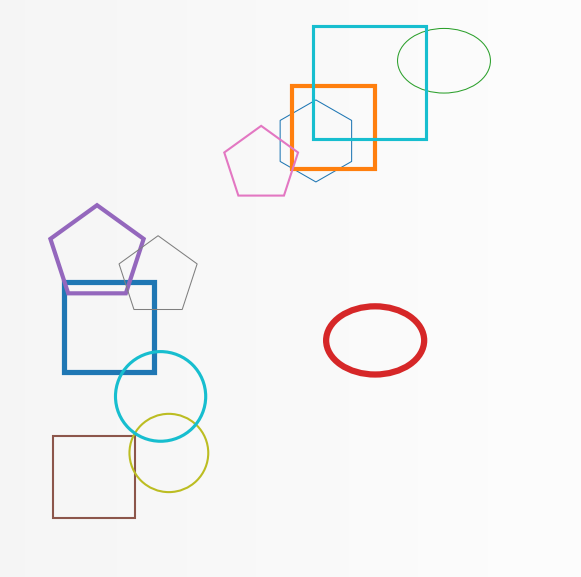[{"shape": "square", "thickness": 2.5, "radius": 0.39, "center": [0.188, 0.434]}, {"shape": "hexagon", "thickness": 0.5, "radius": 0.36, "center": [0.543, 0.755]}, {"shape": "square", "thickness": 2, "radius": 0.36, "center": [0.573, 0.778]}, {"shape": "oval", "thickness": 0.5, "radius": 0.4, "center": [0.764, 0.894]}, {"shape": "oval", "thickness": 3, "radius": 0.42, "center": [0.645, 0.41]}, {"shape": "pentagon", "thickness": 2, "radius": 0.42, "center": [0.167, 0.559]}, {"shape": "square", "thickness": 1, "radius": 0.35, "center": [0.162, 0.173]}, {"shape": "pentagon", "thickness": 1, "radius": 0.33, "center": [0.449, 0.714]}, {"shape": "pentagon", "thickness": 0.5, "radius": 0.35, "center": [0.272, 0.52]}, {"shape": "circle", "thickness": 1, "radius": 0.34, "center": [0.291, 0.215]}, {"shape": "circle", "thickness": 1.5, "radius": 0.39, "center": [0.276, 0.313]}, {"shape": "square", "thickness": 1.5, "radius": 0.49, "center": [0.636, 0.856]}]